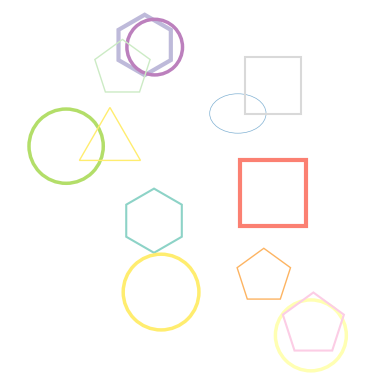[{"shape": "hexagon", "thickness": 1.5, "radius": 0.42, "center": [0.4, 0.427]}, {"shape": "circle", "thickness": 2.5, "radius": 0.46, "center": [0.807, 0.129]}, {"shape": "hexagon", "thickness": 3, "radius": 0.39, "center": [0.376, 0.883]}, {"shape": "square", "thickness": 3, "radius": 0.43, "center": [0.709, 0.498]}, {"shape": "oval", "thickness": 0.5, "radius": 0.37, "center": [0.618, 0.705]}, {"shape": "pentagon", "thickness": 1, "radius": 0.36, "center": [0.685, 0.282]}, {"shape": "circle", "thickness": 2.5, "radius": 0.48, "center": [0.172, 0.62]}, {"shape": "pentagon", "thickness": 1.5, "radius": 0.42, "center": [0.814, 0.157]}, {"shape": "square", "thickness": 1.5, "radius": 0.36, "center": [0.709, 0.778]}, {"shape": "circle", "thickness": 2.5, "radius": 0.36, "center": [0.402, 0.878]}, {"shape": "pentagon", "thickness": 1, "radius": 0.38, "center": [0.318, 0.822]}, {"shape": "triangle", "thickness": 1, "radius": 0.46, "center": [0.286, 0.629]}, {"shape": "circle", "thickness": 2.5, "radius": 0.49, "center": [0.418, 0.241]}]